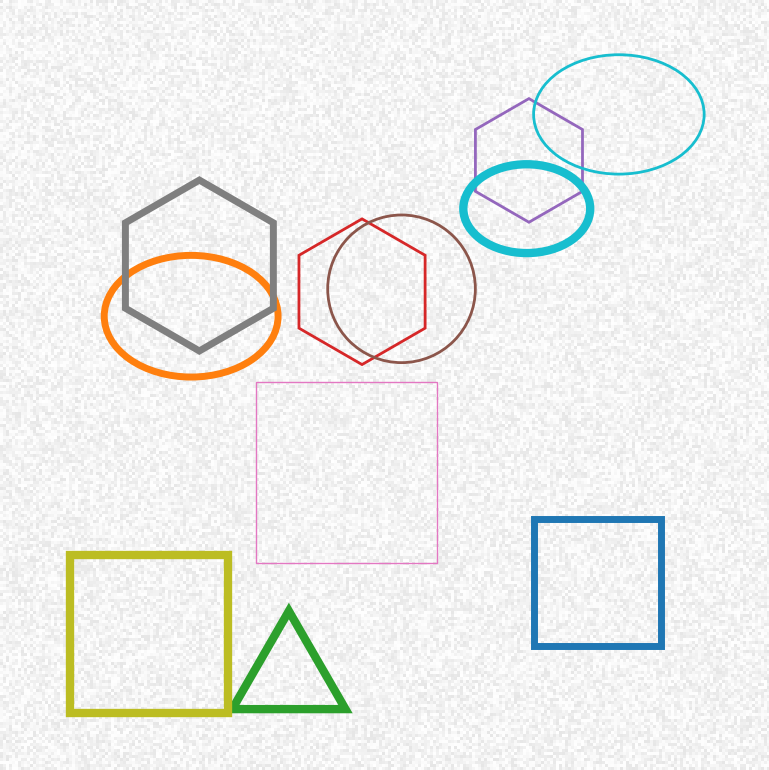[{"shape": "square", "thickness": 2.5, "radius": 0.41, "center": [0.776, 0.244]}, {"shape": "oval", "thickness": 2.5, "radius": 0.56, "center": [0.248, 0.589]}, {"shape": "triangle", "thickness": 3, "radius": 0.42, "center": [0.375, 0.122]}, {"shape": "hexagon", "thickness": 1, "radius": 0.47, "center": [0.47, 0.621]}, {"shape": "hexagon", "thickness": 1, "radius": 0.4, "center": [0.687, 0.792]}, {"shape": "circle", "thickness": 1, "radius": 0.48, "center": [0.521, 0.625]}, {"shape": "square", "thickness": 0.5, "radius": 0.59, "center": [0.45, 0.386]}, {"shape": "hexagon", "thickness": 2.5, "radius": 0.55, "center": [0.259, 0.655]}, {"shape": "square", "thickness": 3, "radius": 0.51, "center": [0.194, 0.176]}, {"shape": "oval", "thickness": 3, "radius": 0.41, "center": [0.684, 0.729]}, {"shape": "oval", "thickness": 1, "radius": 0.55, "center": [0.804, 0.851]}]